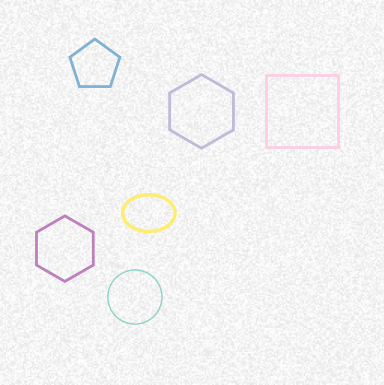[{"shape": "circle", "thickness": 1, "radius": 0.35, "center": [0.35, 0.228]}, {"shape": "hexagon", "thickness": 2, "radius": 0.48, "center": [0.523, 0.711]}, {"shape": "pentagon", "thickness": 2, "radius": 0.34, "center": [0.246, 0.83]}, {"shape": "square", "thickness": 2, "radius": 0.47, "center": [0.784, 0.712]}, {"shape": "hexagon", "thickness": 2, "radius": 0.43, "center": [0.169, 0.354]}, {"shape": "oval", "thickness": 2.5, "radius": 0.34, "center": [0.387, 0.447]}]